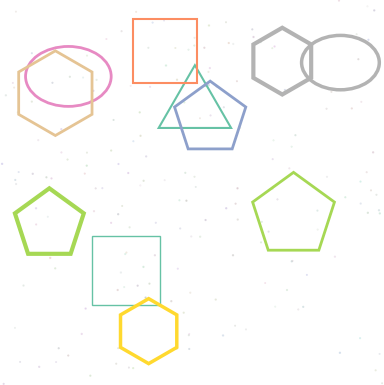[{"shape": "square", "thickness": 1, "radius": 0.45, "center": [0.327, 0.298]}, {"shape": "triangle", "thickness": 1.5, "radius": 0.54, "center": [0.506, 0.722]}, {"shape": "square", "thickness": 1.5, "radius": 0.42, "center": [0.429, 0.868]}, {"shape": "pentagon", "thickness": 2, "radius": 0.49, "center": [0.546, 0.692]}, {"shape": "oval", "thickness": 2, "radius": 0.56, "center": [0.178, 0.802]}, {"shape": "pentagon", "thickness": 2, "radius": 0.56, "center": [0.762, 0.441]}, {"shape": "pentagon", "thickness": 3, "radius": 0.47, "center": [0.128, 0.417]}, {"shape": "hexagon", "thickness": 2.5, "radius": 0.42, "center": [0.386, 0.14]}, {"shape": "hexagon", "thickness": 2, "radius": 0.55, "center": [0.144, 0.758]}, {"shape": "hexagon", "thickness": 3, "radius": 0.43, "center": [0.733, 0.841]}, {"shape": "oval", "thickness": 2.5, "radius": 0.5, "center": [0.884, 0.837]}]